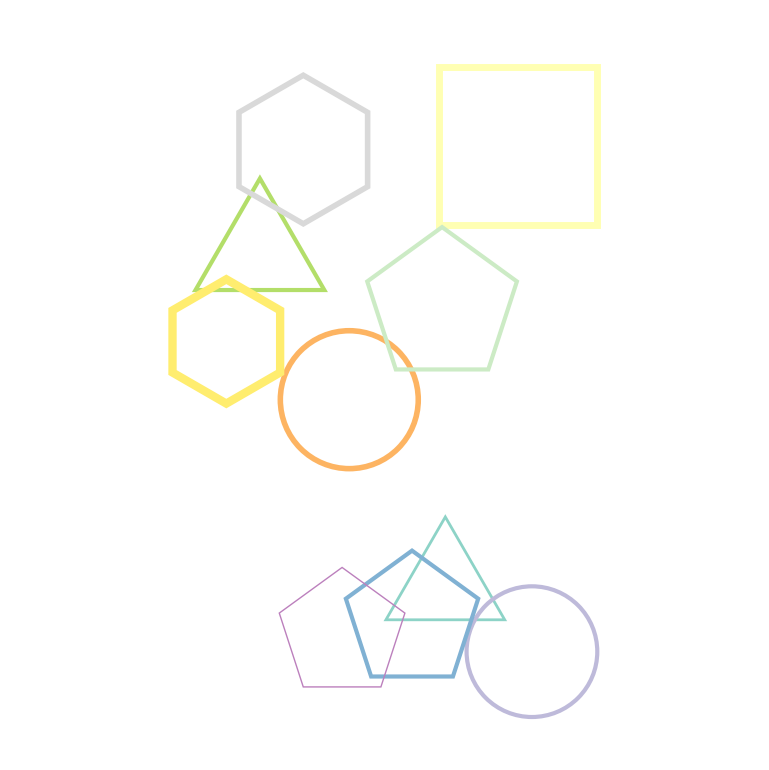[{"shape": "triangle", "thickness": 1, "radius": 0.45, "center": [0.578, 0.24]}, {"shape": "square", "thickness": 2.5, "radius": 0.51, "center": [0.673, 0.81]}, {"shape": "circle", "thickness": 1.5, "radius": 0.42, "center": [0.691, 0.154]}, {"shape": "pentagon", "thickness": 1.5, "radius": 0.45, "center": [0.535, 0.195]}, {"shape": "circle", "thickness": 2, "radius": 0.45, "center": [0.454, 0.481]}, {"shape": "triangle", "thickness": 1.5, "radius": 0.48, "center": [0.338, 0.672]}, {"shape": "hexagon", "thickness": 2, "radius": 0.48, "center": [0.394, 0.806]}, {"shape": "pentagon", "thickness": 0.5, "radius": 0.43, "center": [0.444, 0.177]}, {"shape": "pentagon", "thickness": 1.5, "radius": 0.51, "center": [0.574, 0.603]}, {"shape": "hexagon", "thickness": 3, "radius": 0.4, "center": [0.294, 0.557]}]